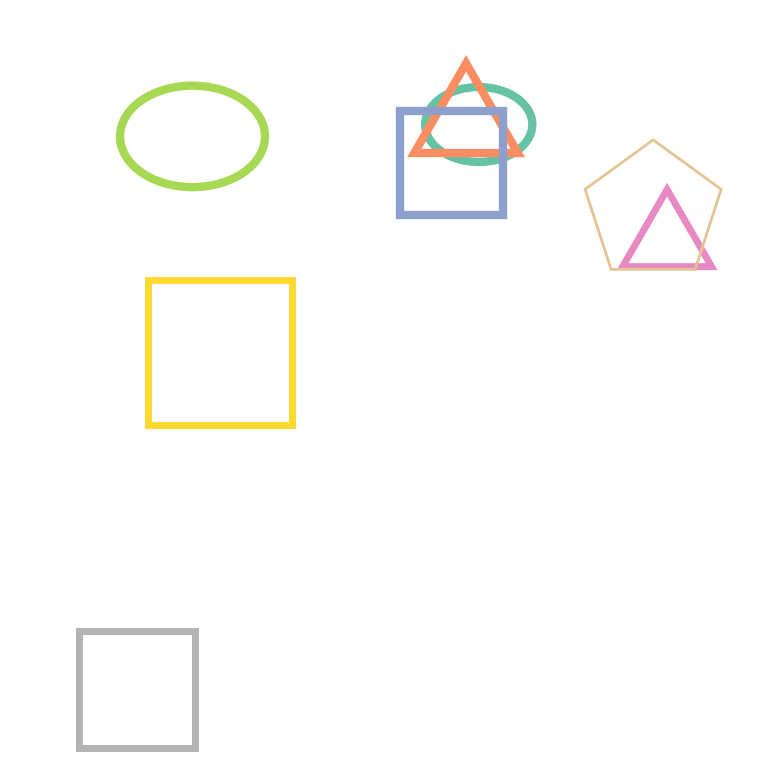[{"shape": "oval", "thickness": 3, "radius": 0.35, "center": [0.622, 0.838]}, {"shape": "triangle", "thickness": 3, "radius": 0.39, "center": [0.605, 0.84]}, {"shape": "square", "thickness": 3, "radius": 0.34, "center": [0.586, 0.788]}, {"shape": "triangle", "thickness": 2.5, "radius": 0.33, "center": [0.866, 0.687]}, {"shape": "oval", "thickness": 3, "radius": 0.47, "center": [0.25, 0.823]}, {"shape": "square", "thickness": 2.5, "radius": 0.47, "center": [0.286, 0.542]}, {"shape": "pentagon", "thickness": 1, "radius": 0.46, "center": [0.848, 0.725]}, {"shape": "square", "thickness": 2.5, "radius": 0.38, "center": [0.178, 0.104]}]